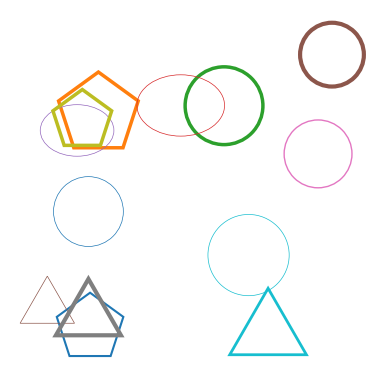[{"shape": "pentagon", "thickness": 1.5, "radius": 0.45, "center": [0.234, 0.149]}, {"shape": "circle", "thickness": 0.5, "radius": 0.45, "center": [0.23, 0.451]}, {"shape": "pentagon", "thickness": 2.5, "radius": 0.54, "center": [0.256, 0.704]}, {"shape": "circle", "thickness": 2.5, "radius": 0.51, "center": [0.582, 0.725]}, {"shape": "oval", "thickness": 0.5, "radius": 0.57, "center": [0.469, 0.726]}, {"shape": "oval", "thickness": 0.5, "radius": 0.48, "center": [0.2, 0.661]}, {"shape": "circle", "thickness": 3, "radius": 0.41, "center": [0.862, 0.858]}, {"shape": "triangle", "thickness": 0.5, "radius": 0.41, "center": [0.123, 0.201]}, {"shape": "circle", "thickness": 1, "radius": 0.44, "center": [0.826, 0.6]}, {"shape": "triangle", "thickness": 3, "radius": 0.49, "center": [0.23, 0.178]}, {"shape": "pentagon", "thickness": 2.5, "radius": 0.4, "center": [0.214, 0.687]}, {"shape": "triangle", "thickness": 2, "radius": 0.58, "center": [0.696, 0.136]}, {"shape": "circle", "thickness": 0.5, "radius": 0.53, "center": [0.646, 0.337]}]